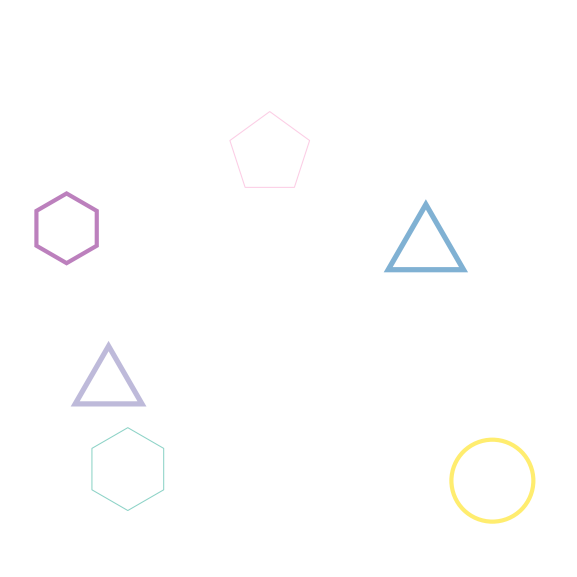[{"shape": "hexagon", "thickness": 0.5, "radius": 0.36, "center": [0.221, 0.187]}, {"shape": "triangle", "thickness": 2.5, "radius": 0.33, "center": [0.188, 0.333]}, {"shape": "triangle", "thickness": 2.5, "radius": 0.38, "center": [0.737, 0.57]}, {"shape": "pentagon", "thickness": 0.5, "radius": 0.36, "center": [0.467, 0.733]}, {"shape": "hexagon", "thickness": 2, "radius": 0.3, "center": [0.115, 0.604]}, {"shape": "circle", "thickness": 2, "radius": 0.35, "center": [0.853, 0.167]}]